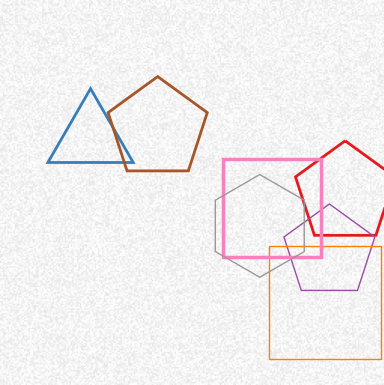[{"shape": "pentagon", "thickness": 2, "radius": 0.68, "center": [0.897, 0.499]}, {"shape": "triangle", "thickness": 2, "radius": 0.64, "center": [0.235, 0.642]}, {"shape": "pentagon", "thickness": 1, "radius": 0.62, "center": [0.856, 0.346]}, {"shape": "square", "thickness": 1, "radius": 0.73, "center": [0.844, 0.214]}, {"shape": "pentagon", "thickness": 2, "radius": 0.68, "center": [0.41, 0.666]}, {"shape": "square", "thickness": 2.5, "radius": 0.63, "center": [0.706, 0.459]}, {"shape": "hexagon", "thickness": 1, "radius": 0.67, "center": [0.675, 0.413]}]